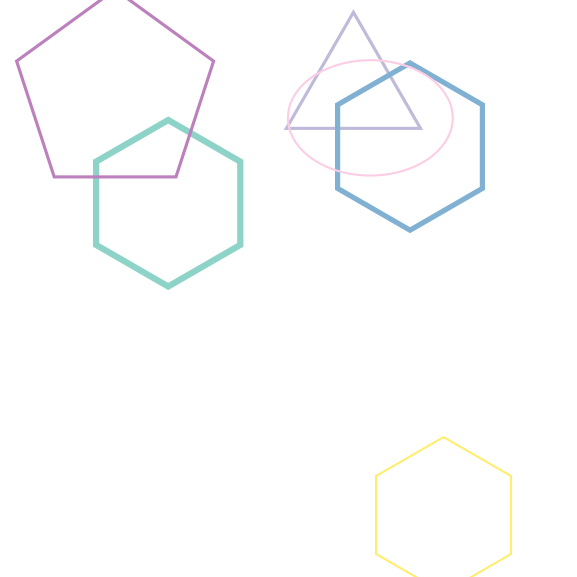[{"shape": "hexagon", "thickness": 3, "radius": 0.72, "center": [0.291, 0.647]}, {"shape": "triangle", "thickness": 1.5, "radius": 0.67, "center": [0.612, 0.844]}, {"shape": "hexagon", "thickness": 2.5, "radius": 0.72, "center": [0.71, 0.745]}, {"shape": "oval", "thickness": 1, "radius": 0.71, "center": [0.641, 0.795]}, {"shape": "pentagon", "thickness": 1.5, "radius": 0.9, "center": [0.199, 0.838]}, {"shape": "hexagon", "thickness": 1, "radius": 0.67, "center": [0.768, 0.107]}]